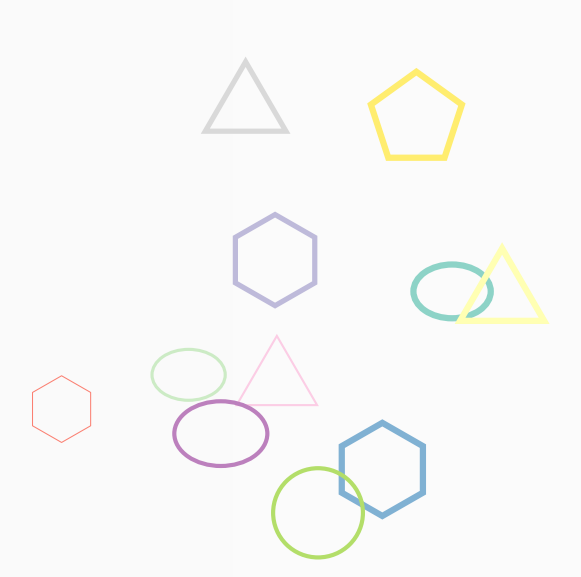[{"shape": "oval", "thickness": 3, "radius": 0.33, "center": [0.778, 0.495]}, {"shape": "triangle", "thickness": 3, "radius": 0.42, "center": [0.864, 0.485]}, {"shape": "hexagon", "thickness": 2.5, "radius": 0.39, "center": [0.473, 0.549]}, {"shape": "hexagon", "thickness": 0.5, "radius": 0.29, "center": [0.106, 0.291]}, {"shape": "hexagon", "thickness": 3, "radius": 0.4, "center": [0.658, 0.186]}, {"shape": "circle", "thickness": 2, "radius": 0.39, "center": [0.547, 0.111]}, {"shape": "triangle", "thickness": 1, "radius": 0.4, "center": [0.476, 0.338]}, {"shape": "triangle", "thickness": 2.5, "radius": 0.4, "center": [0.423, 0.812]}, {"shape": "oval", "thickness": 2, "radius": 0.4, "center": [0.38, 0.248]}, {"shape": "oval", "thickness": 1.5, "radius": 0.31, "center": [0.325, 0.35]}, {"shape": "pentagon", "thickness": 3, "radius": 0.41, "center": [0.716, 0.793]}]